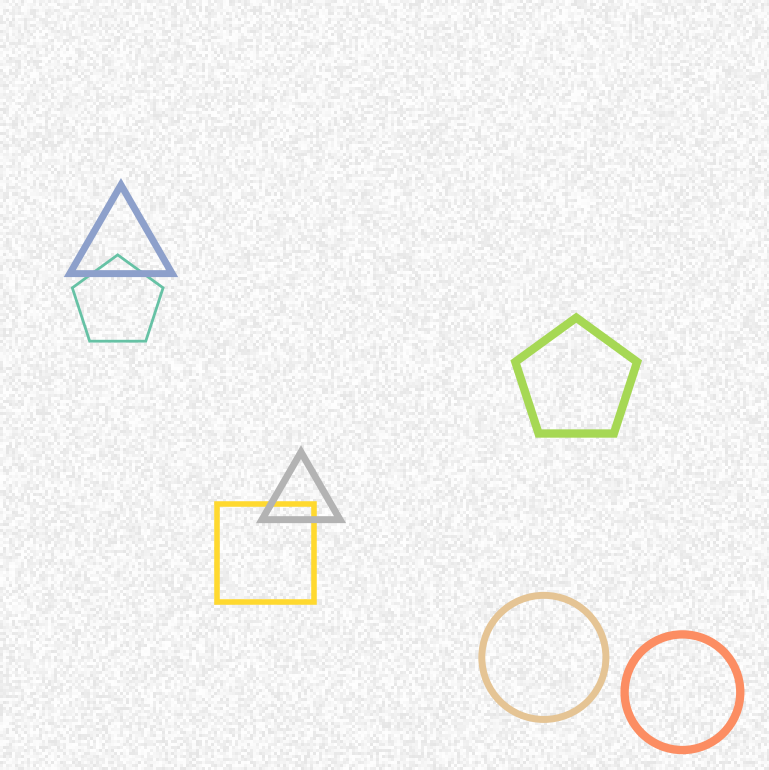[{"shape": "pentagon", "thickness": 1, "radius": 0.31, "center": [0.153, 0.607]}, {"shape": "circle", "thickness": 3, "radius": 0.38, "center": [0.886, 0.101]}, {"shape": "triangle", "thickness": 2.5, "radius": 0.38, "center": [0.157, 0.683]}, {"shape": "pentagon", "thickness": 3, "radius": 0.42, "center": [0.748, 0.504]}, {"shape": "square", "thickness": 2, "radius": 0.32, "center": [0.344, 0.282]}, {"shape": "circle", "thickness": 2.5, "radius": 0.4, "center": [0.706, 0.146]}, {"shape": "triangle", "thickness": 2.5, "radius": 0.29, "center": [0.391, 0.354]}]